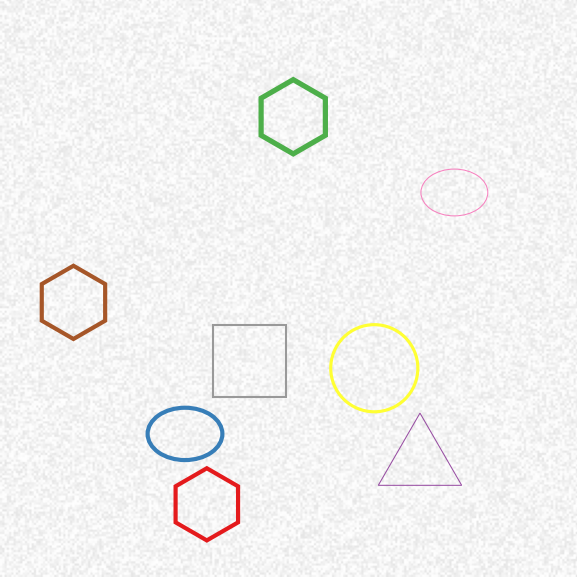[{"shape": "hexagon", "thickness": 2, "radius": 0.31, "center": [0.358, 0.126]}, {"shape": "oval", "thickness": 2, "radius": 0.32, "center": [0.32, 0.248]}, {"shape": "hexagon", "thickness": 2.5, "radius": 0.32, "center": [0.508, 0.797]}, {"shape": "triangle", "thickness": 0.5, "radius": 0.42, "center": [0.727, 0.2]}, {"shape": "circle", "thickness": 1.5, "radius": 0.38, "center": [0.648, 0.362]}, {"shape": "hexagon", "thickness": 2, "radius": 0.32, "center": [0.127, 0.476]}, {"shape": "oval", "thickness": 0.5, "radius": 0.29, "center": [0.787, 0.666]}, {"shape": "square", "thickness": 1, "radius": 0.31, "center": [0.432, 0.374]}]